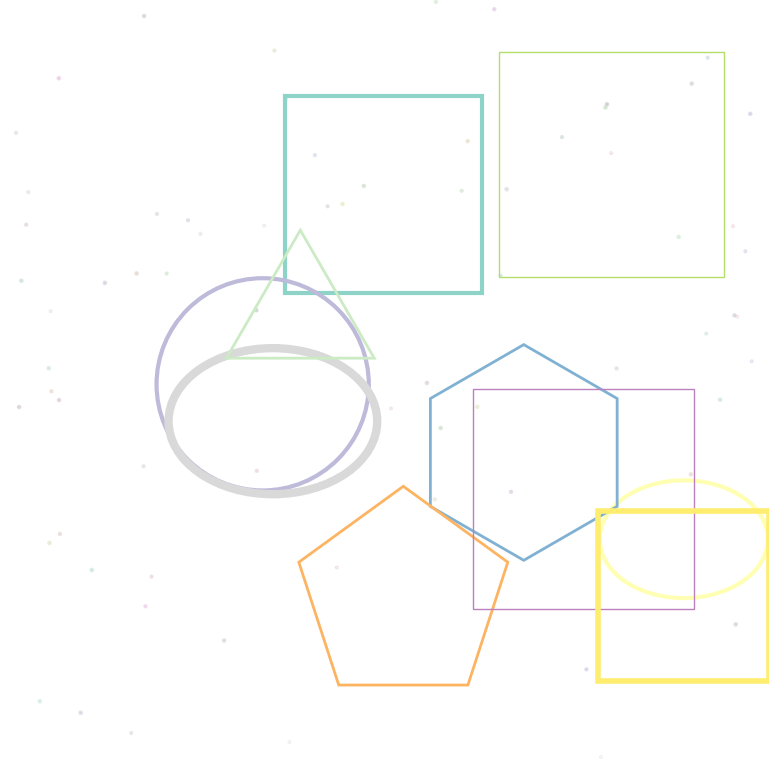[{"shape": "square", "thickness": 1.5, "radius": 0.64, "center": [0.498, 0.747]}, {"shape": "oval", "thickness": 1.5, "radius": 0.55, "center": [0.888, 0.3]}, {"shape": "circle", "thickness": 1.5, "radius": 0.69, "center": [0.341, 0.501]}, {"shape": "hexagon", "thickness": 1, "radius": 0.7, "center": [0.68, 0.412]}, {"shape": "pentagon", "thickness": 1, "radius": 0.71, "center": [0.524, 0.226]}, {"shape": "square", "thickness": 0.5, "radius": 0.73, "center": [0.794, 0.786]}, {"shape": "oval", "thickness": 3, "radius": 0.68, "center": [0.354, 0.453]}, {"shape": "square", "thickness": 0.5, "radius": 0.72, "center": [0.757, 0.352]}, {"shape": "triangle", "thickness": 1, "radius": 0.55, "center": [0.39, 0.59]}, {"shape": "square", "thickness": 2, "radius": 0.55, "center": [0.888, 0.226]}]